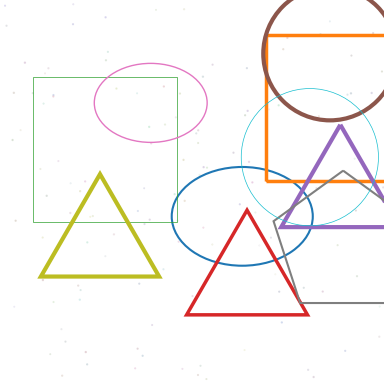[{"shape": "oval", "thickness": 1.5, "radius": 0.92, "center": [0.629, 0.438]}, {"shape": "square", "thickness": 2.5, "radius": 0.95, "center": [0.879, 0.719]}, {"shape": "square", "thickness": 0.5, "radius": 0.94, "center": [0.273, 0.611]}, {"shape": "triangle", "thickness": 2.5, "radius": 0.91, "center": [0.642, 0.273]}, {"shape": "triangle", "thickness": 3, "radius": 0.89, "center": [0.884, 0.499]}, {"shape": "circle", "thickness": 3, "radius": 0.87, "center": [0.857, 0.861]}, {"shape": "oval", "thickness": 1, "radius": 0.73, "center": [0.391, 0.733]}, {"shape": "pentagon", "thickness": 1.5, "radius": 0.95, "center": [0.891, 0.367]}, {"shape": "triangle", "thickness": 3, "radius": 0.89, "center": [0.26, 0.37]}, {"shape": "circle", "thickness": 0.5, "radius": 0.89, "center": [0.805, 0.592]}]